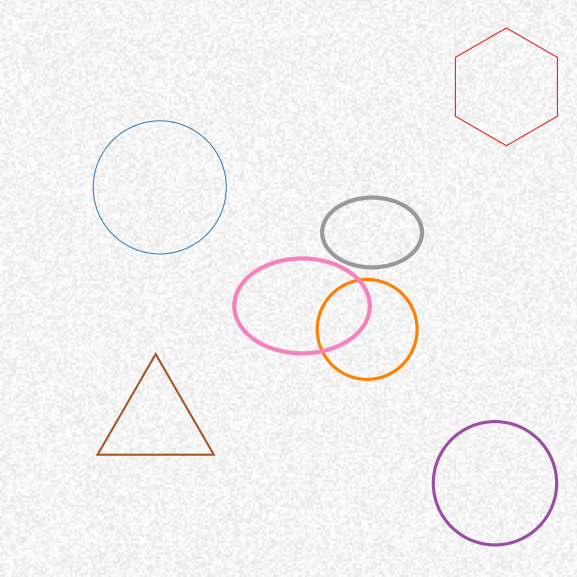[{"shape": "hexagon", "thickness": 0.5, "radius": 0.51, "center": [0.877, 0.849]}, {"shape": "circle", "thickness": 0.5, "radius": 0.58, "center": [0.277, 0.675]}, {"shape": "circle", "thickness": 1.5, "radius": 0.53, "center": [0.857, 0.162]}, {"shape": "circle", "thickness": 1.5, "radius": 0.43, "center": [0.636, 0.429]}, {"shape": "triangle", "thickness": 1, "radius": 0.58, "center": [0.27, 0.27]}, {"shape": "oval", "thickness": 2, "radius": 0.59, "center": [0.523, 0.469]}, {"shape": "oval", "thickness": 2, "radius": 0.43, "center": [0.644, 0.597]}]